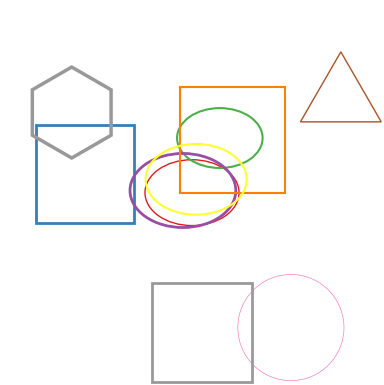[{"shape": "oval", "thickness": 1, "radius": 0.61, "center": [0.499, 0.5]}, {"shape": "square", "thickness": 2, "radius": 0.64, "center": [0.221, 0.548]}, {"shape": "oval", "thickness": 1.5, "radius": 0.56, "center": [0.571, 0.641]}, {"shape": "oval", "thickness": 2, "radius": 0.69, "center": [0.475, 0.505]}, {"shape": "square", "thickness": 1.5, "radius": 0.68, "center": [0.603, 0.636]}, {"shape": "oval", "thickness": 1.5, "radius": 0.66, "center": [0.509, 0.534]}, {"shape": "triangle", "thickness": 1, "radius": 0.61, "center": [0.885, 0.744]}, {"shape": "circle", "thickness": 0.5, "radius": 0.69, "center": [0.756, 0.149]}, {"shape": "square", "thickness": 2, "radius": 0.65, "center": [0.524, 0.136]}, {"shape": "hexagon", "thickness": 2.5, "radius": 0.59, "center": [0.186, 0.708]}]